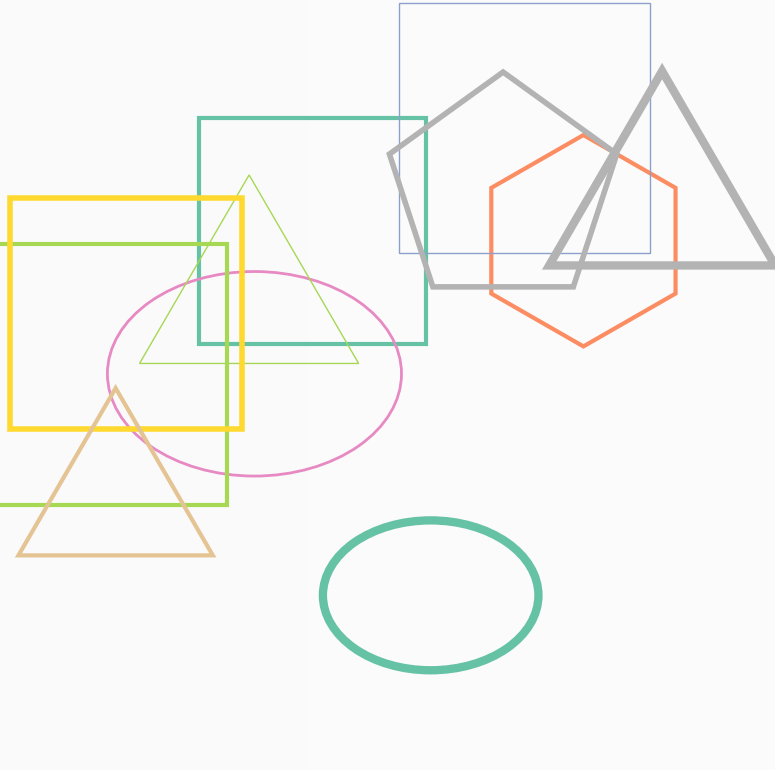[{"shape": "square", "thickness": 1.5, "radius": 0.73, "center": [0.403, 0.7]}, {"shape": "oval", "thickness": 3, "radius": 0.7, "center": [0.556, 0.227]}, {"shape": "hexagon", "thickness": 1.5, "radius": 0.69, "center": [0.753, 0.687]}, {"shape": "square", "thickness": 0.5, "radius": 0.81, "center": [0.677, 0.833]}, {"shape": "oval", "thickness": 1, "radius": 0.95, "center": [0.328, 0.515]}, {"shape": "triangle", "thickness": 0.5, "radius": 0.82, "center": [0.321, 0.61]}, {"shape": "square", "thickness": 1.5, "radius": 0.85, "center": [0.123, 0.513]}, {"shape": "square", "thickness": 2, "radius": 0.75, "center": [0.162, 0.593]}, {"shape": "triangle", "thickness": 1.5, "radius": 0.72, "center": [0.149, 0.351]}, {"shape": "triangle", "thickness": 3, "radius": 0.84, "center": [0.854, 0.739]}, {"shape": "pentagon", "thickness": 2, "radius": 0.77, "center": [0.649, 0.752]}]